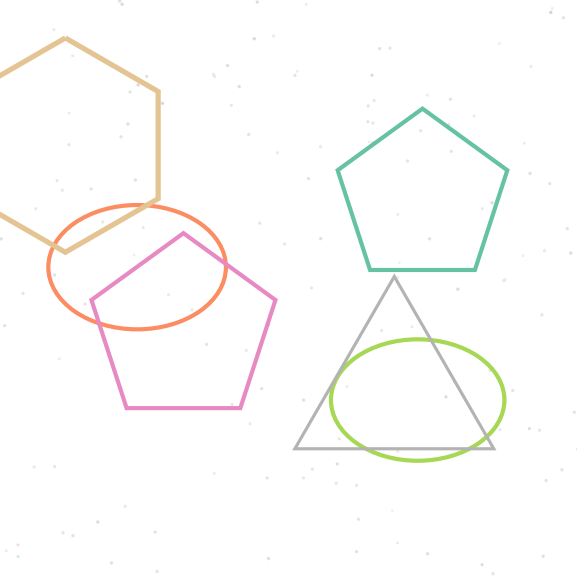[{"shape": "pentagon", "thickness": 2, "radius": 0.77, "center": [0.732, 0.657]}, {"shape": "oval", "thickness": 2, "radius": 0.77, "center": [0.237, 0.536]}, {"shape": "pentagon", "thickness": 2, "radius": 0.84, "center": [0.318, 0.428]}, {"shape": "oval", "thickness": 2, "radius": 0.75, "center": [0.723, 0.306]}, {"shape": "hexagon", "thickness": 2.5, "radius": 0.93, "center": [0.113, 0.748]}, {"shape": "triangle", "thickness": 1.5, "radius": 0.99, "center": [0.683, 0.321]}]